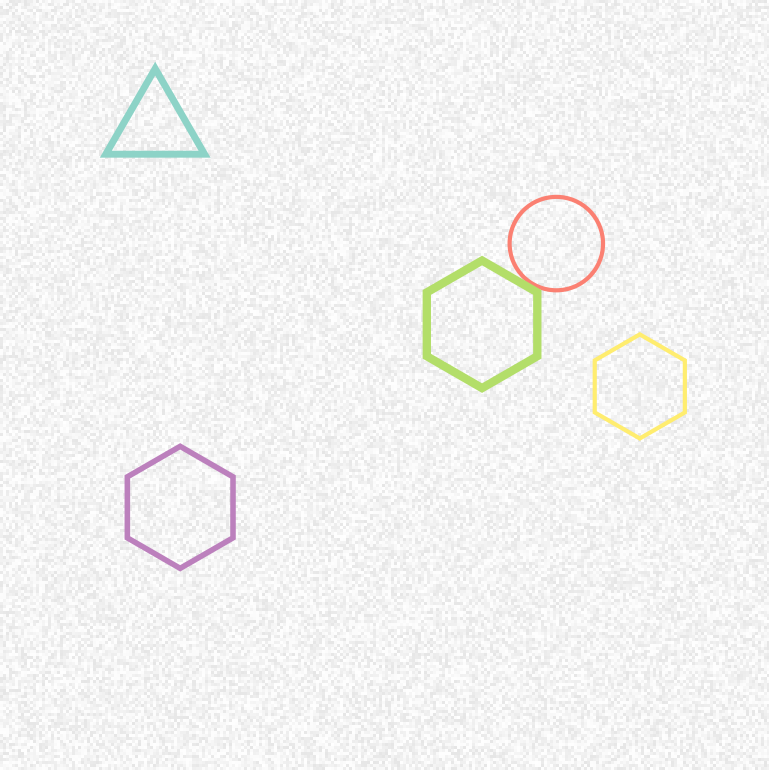[{"shape": "triangle", "thickness": 2.5, "radius": 0.37, "center": [0.202, 0.837]}, {"shape": "circle", "thickness": 1.5, "radius": 0.3, "center": [0.722, 0.684]}, {"shape": "hexagon", "thickness": 3, "radius": 0.41, "center": [0.626, 0.579]}, {"shape": "hexagon", "thickness": 2, "radius": 0.4, "center": [0.234, 0.341]}, {"shape": "hexagon", "thickness": 1.5, "radius": 0.34, "center": [0.831, 0.498]}]